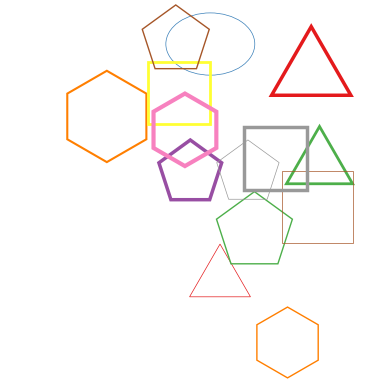[{"shape": "triangle", "thickness": 2.5, "radius": 0.59, "center": [0.808, 0.812]}, {"shape": "triangle", "thickness": 0.5, "radius": 0.46, "center": [0.571, 0.275]}, {"shape": "oval", "thickness": 0.5, "radius": 0.58, "center": [0.546, 0.886]}, {"shape": "pentagon", "thickness": 1, "radius": 0.52, "center": [0.661, 0.399]}, {"shape": "triangle", "thickness": 2, "radius": 0.5, "center": [0.83, 0.572]}, {"shape": "pentagon", "thickness": 2.5, "radius": 0.43, "center": [0.494, 0.551]}, {"shape": "hexagon", "thickness": 1.5, "radius": 0.59, "center": [0.277, 0.698]}, {"shape": "hexagon", "thickness": 1, "radius": 0.46, "center": [0.747, 0.11]}, {"shape": "square", "thickness": 2, "radius": 0.4, "center": [0.464, 0.758]}, {"shape": "square", "thickness": 0.5, "radius": 0.47, "center": [0.824, 0.462]}, {"shape": "pentagon", "thickness": 1, "radius": 0.46, "center": [0.457, 0.896]}, {"shape": "hexagon", "thickness": 3, "radius": 0.47, "center": [0.48, 0.663]}, {"shape": "square", "thickness": 2.5, "radius": 0.41, "center": [0.716, 0.588]}, {"shape": "pentagon", "thickness": 0.5, "radius": 0.43, "center": [0.644, 0.551]}]